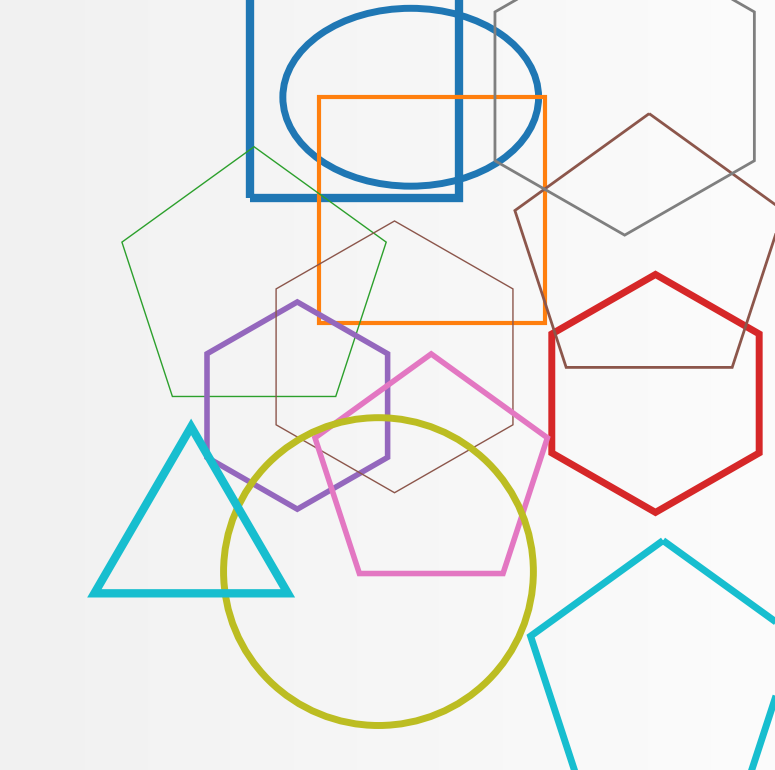[{"shape": "oval", "thickness": 2.5, "radius": 0.82, "center": [0.53, 0.874]}, {"shape": "square", "thickness": 3, "radius": 0.68, "center": [0.457, 0.878]}, {"shape": "square", "thickness": 1.5, "radius": 0.73, "center": [0.558, 0.727]}, {"shape": "pentagon", "thickness": 0.5, "radius": 0.9, "center": [0.328, 0.63]}, {"shape": "hexagon", "thickness": 2.5, "radius": 0.77, "center": [0.846, 0.489]}, {"shape": "hexagon", "thickness": 2, "radius": 0.67, "center": [0.384, 0.473]}, {"shape": "hexagon", "thickness": 0.5, "radius": 0.88, "center": [0.509, 0.537]}, {"shape": "pentagon", "thickness": 1, "radius": 0.91, "center": [0.838, 0.67]}, {"shape": "pentagon", "thickness": 2, "radius": 0.79, "center": [0.556, 0.383]}, {"shape": "hexagon", "thickness": 1, "radius": 0.97, "center": [0.806, 0.888]}, {"shape": "circle", "thickness": 2.5, "radius": 1.0, "center": [0.488, 0.258]}, {"shape": "pentagon", "thickness": 2.5, "radius": 0.9, "center": [0.856, 0.118]}, {"shape": "triangle", "thickness": 3, "radius": 0.72, "center": [0.247, 0.302]}]